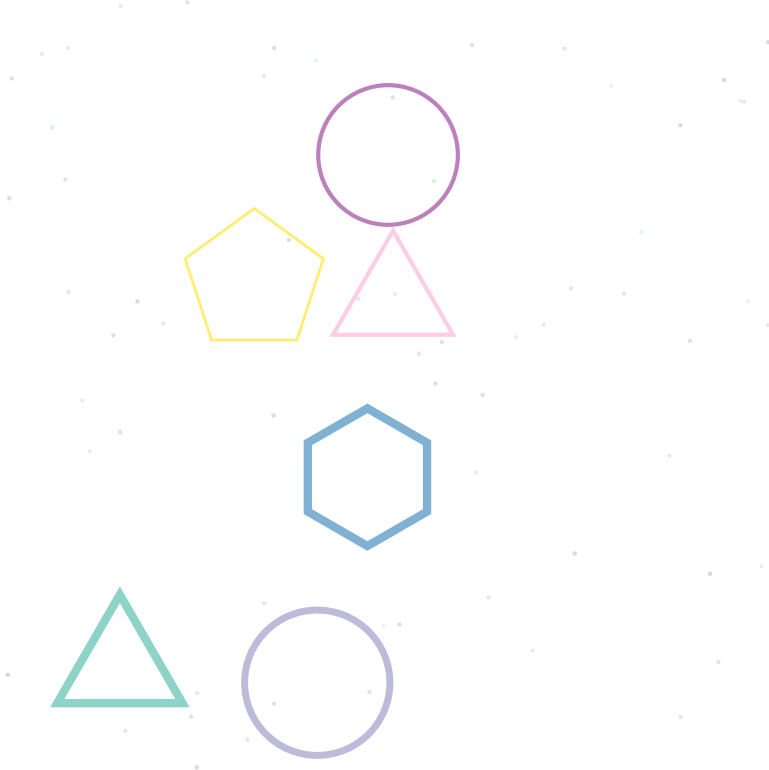[{"shape": "triangle", "thickness": 3, "radius": 0.47, "center": [0.156, 0.134]}, {"shape": "circle", "thickness": 2.5, "radius": 0.47, "center": [0.412, 0.113]}, {"shape": "hexagon", "thickness": 3, "radius": 0.45, "center": [0.477, 0.38]}, {"shape": "triangle", "thickness": 1.5, "radius": 0.45, "center": [0.51, 0.61]}, {"shape": "circle", "thickness": 1.5, "radius": 0.45, "center": [0.504, 0.799]}, {"shape": "pentagon", "thickness": 1, "radius": 0.47, "center": [0.33, 0.635]}]